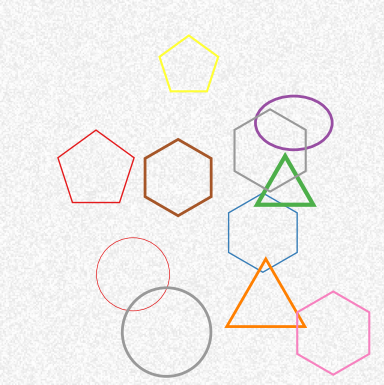[{"shape": "pentagon", "thickness": 1, "radius": 0.52, "center": [0.249, 0.558]}, {"shape": "circle", "thickness": 0.5, "radius": 0.47, "center": [0.346, 0.288]}, {"shape": "hexagon", "thickness": 1, "radius": 0.51, "center": [0.683, 0.396]}, {"shape": "triangle", "thickness": 3, "radius": 0.42, "center": [0.741, 0.51]}, {"shape": "oval", "thickness": 2, "radius": 0.5, "center": [0.763, 0.681]}, {"shape": "triangle", "thickness": 2, "radius": 0.59, "center": [0.69, 0.21]}, {"shape": "pentagon", "thickness": 1.5, "radius": 0.4, "center": [0.49, 0.828]}, {"shape": "hexagon", "thickness": 2, "radius": 0.5, "center": [0.463, 0.539]}, {"shape": "hexagon", "thickness": 1.5, "radius": 0.54, "center": [0.866, 0.135]}, {"shape": "hexagon", "thickness": 1.5, "radius": 0.53, "center": [0.702, 0.609]}, {"shape": "circle", "thickness": 2, "radius": 0.58, "center": [0.433, 0.137]}]